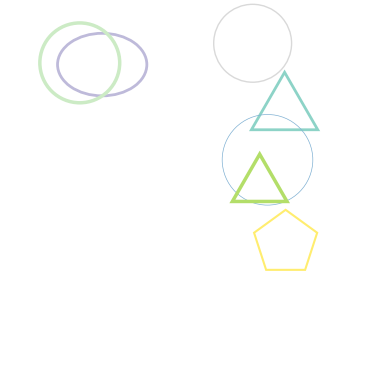[{"shape": "triangle", "thickness": 2, "radius": 0.5, "center": [0.739, 0.713]}, {"shape": "oval", "thickness": 2, "radius": 0.58, "center": [0.265, 0.832]}, {"shape": "circle", "thickness": 0.5, "radius": 0.59, "center": [0.695, 0.585]}, {"shape": "triangle", "thickness": 2.5, "radius": 0.41, "center": [0.675, 0.518]}, {"shape": "circle", "thickness": 1, "radius": 0.51, "center": [0.656, 0.888]}, {"shape": "circle", "thickness": 2.5, "radius": 0.52, "center": [0.207, 0.837]}, {"shape": "pentagon", "thickness": 1.5, "radius": 0.43, "center": [0.742, 0.369]}]